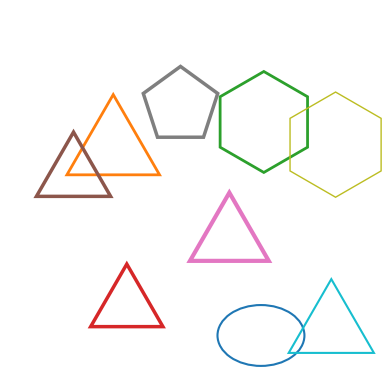[{"shape": "oval", "thickness": 1.5, "radius": 0.56, "center": [0.678, 0.129]}, {"shape": "triangle", "thickness": 2, "radius": 0.69, "center": [0.294, 0.615]}, {"shape": "hexagon", "thickness": 2, "radius": 0.66, "center": [0.685, 0.683]}, {"shape": "triangle", "thickness": 2.5, "radius": 0.54, "center": [0.329, 0.206]}, {"shape": "triangle", "thickness": 2.5, "radius": 0.56, "center": [0.191, 0.546]}, {"shape": "triangle", "thickness": 3, "radius": 0.59, "center": [0.596, 0.381]}, {"shape": "pentagon", "thickness": 2.5, "radius": 0.51, "center": [0.469, 0.726]}, {"shape": "hexagon", "thickness": 1, "radius": 0.68, "center": [0.872, 0.624]}, {"shape": "triangle", "thickness": 1.5, "radius": 0.64, "center": [0.861, 0.147]}]